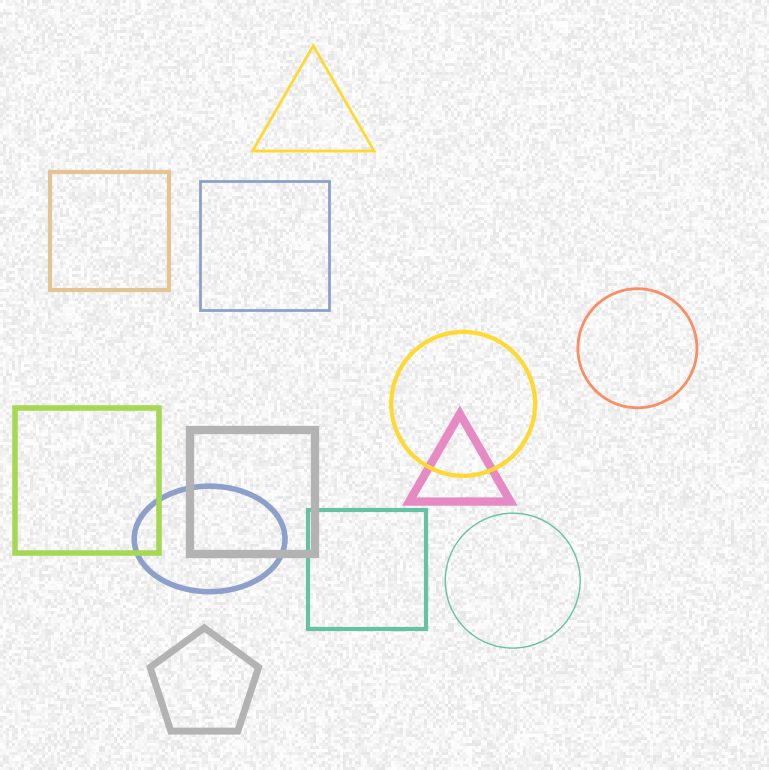[{"shape": "circle", "thickness": 0.5, "radius": 0.44, "center": [0.666, 0.246]}, {"shape": "square", "thickness": 1.5, "radius": 0.39, "center": [0.477, 0.261]}, {"shape": "circle", "thickness": 1, "radius": 0.39, "center": [0.828, 0.548]}, {"shape": "square", "thickness": 1, "radius": 0.42, "center": [0.343, 0.681]}, {"shape": "oval", "thickness": 2, "radius": 0.49, "center": [0.272, 0.3]}, {"shape": "triangle", "thickness": 3, "radius": 0.38, "center": [0.597, 0.387]}, {"shape": "square", "thickness": 2, "radius": 0.47, "center": [0.113, 0.376]}, {"shape": "triangle", "thickness": 1, "radius": 0.46, "center": [0.407, 0.849]}, {"shape": "circle", "thickness": 1.5, "radius": 0.47, "center": [0.602, 0.476]}, {"shape": "square", "thickness": 1.5, "radius": 0.38, "center": [0.142, 0.7]}, {"shape": "square", "thickness": 3, "radius": 0.4, "center": [0.328, 0.361]}, {"shape": "pentagon", "thickness": 2.5, "radius": 0.37, "center": [0.265, 0.11]}]